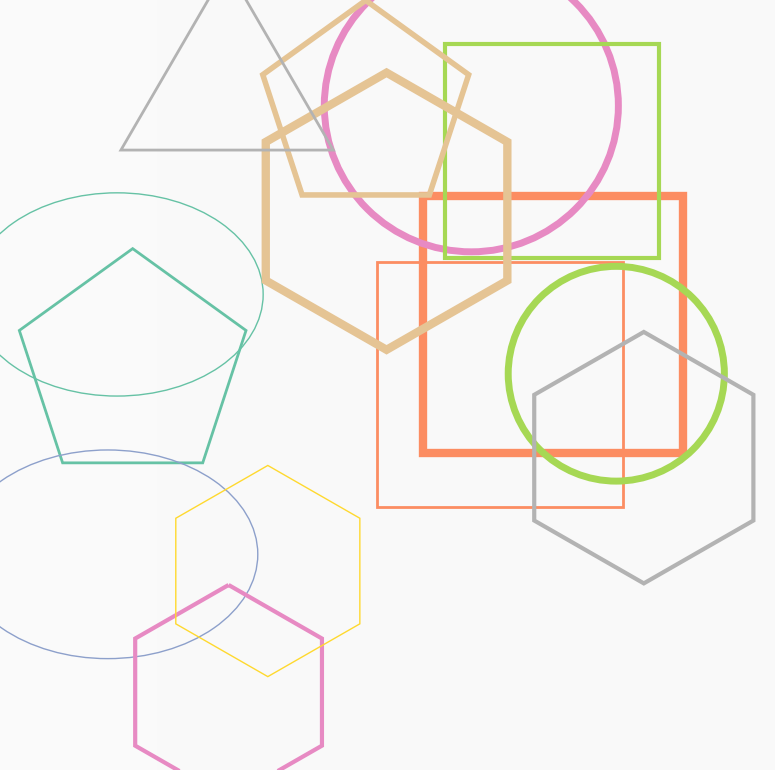[{"shape": "oval", "thickness": 0.5, "radius": 0.94, "center": [0.151, 0.618]}, {"shape": "pentagon", "thickness": 1, "radius": 0.77, "center": [0.171, 0.523]}, {"shape": "square", "thickness": 3, "radius": 0.84, "center": [0.713, 0.579]}, {"shape": "square", "thickness": 1, "radius": 0.8, "center": [0.645, 0.5]}, {"shape": "oval", "thickness": 0.5, "radius": 0.97, "center": [0.139, 0.28]}, {"shape": "hexagon", "thickness": 1.5, "radius": 0.7, "center": [0.295, 0.101]}, {"shape": "circle", "thickness": 2.5, "radius": 0.95, "center": [0.608, 0.863]}, {"shape": "circle", "thickness": 2.5, "radius": 0.7, "center": [0.795, 0.515]}, {"shape": "square", "thickness": 1.5, "radius": 0.69, "center": [0.712, 0.804]}, {"shape": "hexagon", "thickness": 0.5, "radius": 0.69, "center": [0.346, 0.258]}, {"shape": "pentagon", "thickness": 2, "radius": 0.7, "center": [0.472, 0.86]}, {"shape": "hexagon", "thickness": 3, "radius": 0.9, "center": [0.499, 0.726]}, {"shape": "hexagon", "thickness": 1.5, "radius": 0.82, "center": [0.831, 0.406]}, {"shape": "triangle", "thickness": 1, "radius": 0.79, "center": [0.293, 0.884]}]